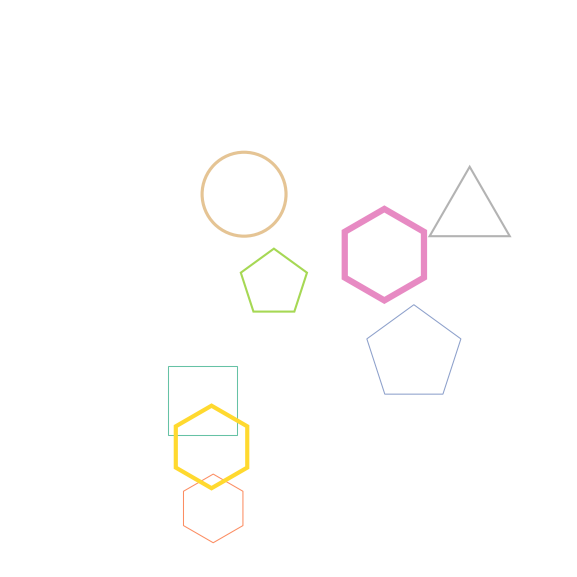[{"shape": "square", "thickness": 0.5, "radius": 0.3, "center": [0.351, 0.305]}, {"shape": "hexagon", "thickness": 0.5, "radius": 0.3, "center": [0.369, 0.119]}, {"shape": "pentagon", "thickness": 0.5, "radius": 0.43, "center": [0.717, 0.386]}, {"shape": "hexagon", "thickness": 3, "radius": 0.4, "center": [0.666, 0.558]}, {"shape": "pentagon", "thickness": 1, "radius": 0.3, "center": [0.474, 0.508]}, {"shape": "hexagon", "thickness": 2, "radius": 0.36, "center": [0.366, 0.225]}, {"shape": "circle", "thickness": 1.5, "radius": 0.36, "center": [0.423, 0.663]}, {"shape": "triangle", "thickness": 1, "radius": 0.4, "center": [0.813, 0.63]}]